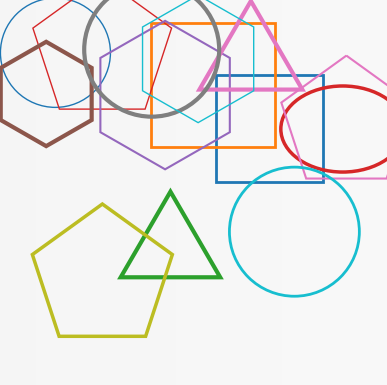[{"shape": "square", "thickness": 2, "radius": 0.69, "center": [0.695, 0.666]}, {"shape": "circle", "thickness": 1, "radius": 0.71, "center": [0.143, 0.863]}, {"shape": "square", "thickness": 2, "radius": 0.8, "center": [0.55, 0.778]}, {"shape": "triangle", "thickness": 3, "radius": 0.74, "center": [0.44, 0.354]}, {"shape": "oval", "thickness": 2.5, "radius": 0.8, "center": [0.884, 0.665]}, {"shape": "pentagon", "thickness": 1, "radius": 0.94, "center": [0.264, 0.869]}, {"shape": "hexagon", "thickness": 1.5, "radius": 0.96, "center": [0.426, 0.753]}, {"shape": "hexagon", "thickness": 3, "radius": 0.68, "center": [0.119, 0.756]}, {"shape": "pentagon", "thickness": 1.5, "radius": 0.88, "center": [0.894, 0.679]}, {"shape": "triangle", "thickness": 3, "radius": 0.77, "center": [0.647, 0.844]}, {"shape": "circle", "thickness": 3, "radius": 0.87, "center": [0.391, 0.871]}, {"shape": "pentagon", "thickness": 2.5, "radius": 0.95, "center": [0.264, 0.28]}, {"shape": "hexagon", "thickness": 1, "radius": 0.83, "center": [0.511, 0.847]}, {"shape": "circle", "thickness": 2, "radius": 0.84, "center": [0.76, 0.398]}]